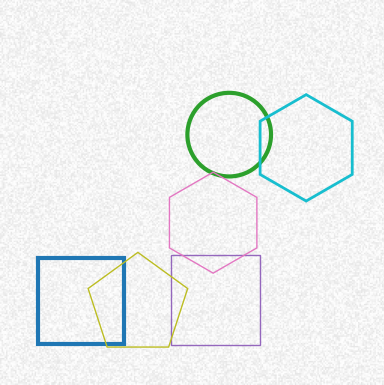[{"shape": "square", "thickness": 3, "radius": 0.56, "center": [0.21, 0.219]}, {"shape": "circle", "thickness": 3, "radius": 0.54, "center": [0.595, 0.65]}, {"shape": "square", "thickness": 1, "radius": 0.58, "center": [0.56, 0.22]}, {"shape": "hexagon", "thickness": 1, "radius": 0.66, "center": [0.554, 0.422]}, {"shape": "pentagon", "thickness": 1, "radius": 0.68, "center": [0.358, 0.209]}, {"shape": "hexagon", "thickness": 2, "radius": 0.69, "center": [0.795, 0.616]}]